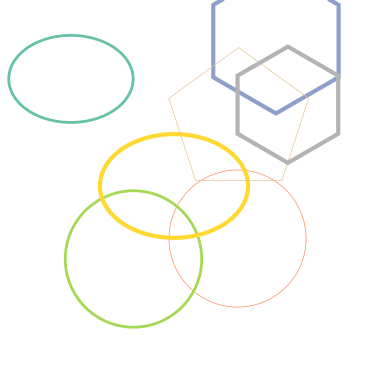[{"shape": "oval", "thickness": 2, "radius": 0.81, "center": [0.184, 0.795]}, {"shape": "circle", "thickness": 0.5, "radius": 0.89, "center": [0.617, 0.38]}, {"shape": "hexagon", "thickness": 3, "radius": 0.94, "center": [0.717, 0.893]}, {"shape": "circle", "thickness": 2, "radius": 0.89, "center": [0.347, 0.327]}, {"shape": "oval", "thickness": 3, "radius": 0.96, "center": [0.452, 0.517]}, {"shape": "pentagon", "thickness": 0.5, "radius": 0.95, "center": [0.62, 0.686]}, {"shape": "hexagon", "thickness": 3, "radius": 0.75, "center": [0.748, 0.728]}]